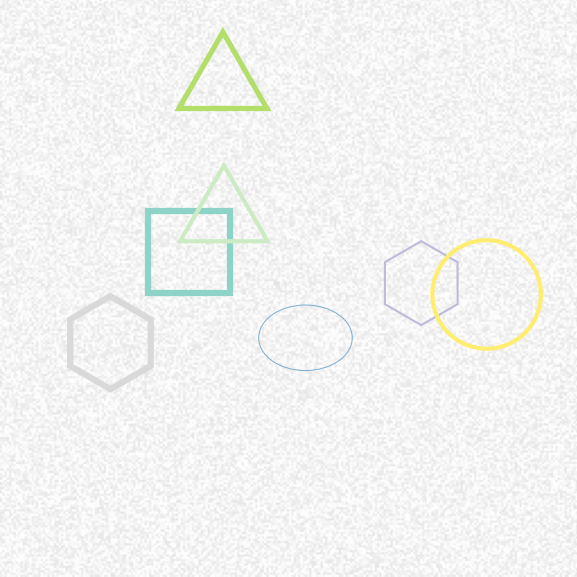[{"shape": "square", "thickness": 3, "radius": 0.36, "center": [0.327, 0.563]}, {"shape": "hexagon", "thickness": 1, "radius": 0.36, "center": [0.729, 0.509]}, {"shape": "oval", "thickness": 0.5, "radius": 0.41, "center": [0.529, 0.414]}, {"shape": "triangle", "thickness": 2.5, "radius": 0.44, "center": [0.386, 0.855]}, {"shape": "hexagon", "thickness": 3, "radius": 0.4, "center": [0.191, 0.406]}, {"shape": "triangle", "thickness": 2, "radius": 0.44, "center": [0.388, 0.625]}, {"shape": "circle", "thickness": 2, "radius": 0.47, "center": [0.843, 0.489]}]